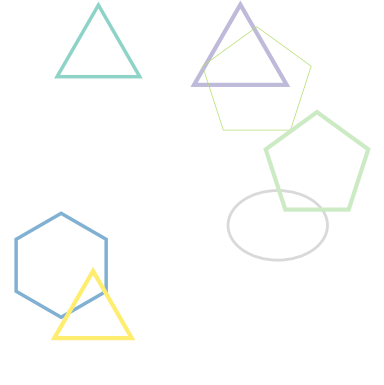[{"shape": "triangle", "thickness": 2.5, "radius": 0.62, "center": [0.256, 0.863]}, {"shape": "triangle", "thickness": 3, "radius": 0.69, "center": [0.624, 0.849]}, {"shape": "hexagon", "thickness": 2.5, "radius": 0.68, "center": [0.159, 0.311]}, {"shape": "pentagon", "thickness": 0.5, "radius": 0.74, "center": [0.667, 0.782]}, {"shape": "oval", "thickness": 2, "radius": 0.65, "center": [0.721, 0.415]}, {"shape": "pentagon", "thickness": 3, "radius": 0.7, "center": [0.823, 0.569]}, {"shape": "triangle", "thickness": 3, "radius": 0.58, "center": [0.242, 0.18]}]